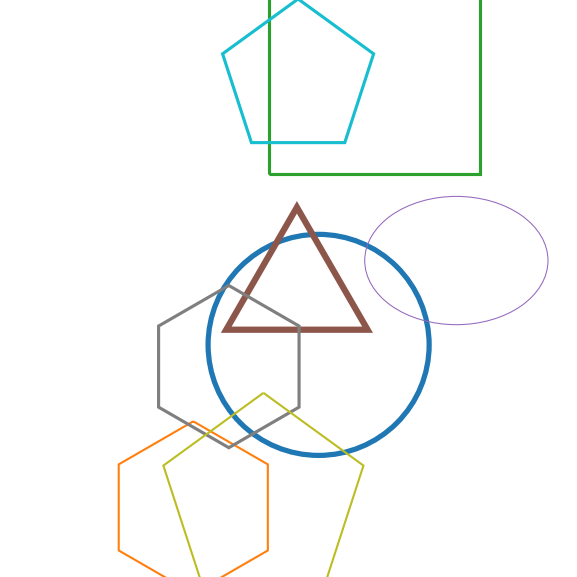[{"shape": "circle", "thickness": 2.5, "radius": 0.96, "center": [0.552, 0.402]}, {"shape": "hexagon", "thickness": 1, "radius": 0.75, "center": [0.335, 0.12]}, {"shape": "square", "thickness": 1.5, "radius": 0.91, "center": [0.649, 0.88]}, {"shape": "oval", "thickness": 0.5, "radius": 0.79, "center": [0.79, 0.548]}, {"shape": "triangle", "thickness": 3, "radius": 0.71, "center": [0.514, 0.499]}, {"shape": "hexagon", "thickness": 1.5, "radius": 0.7, "center": [0.396, 0.364]}, {"shape": "pentagon", "thickness": 1, "radius": 0.91, "center": [0.456, 0.137]}, {"shape": "pentagon", "thickness": 1.5, "radius": 0.69, "center": [0.516, 0.863]}]